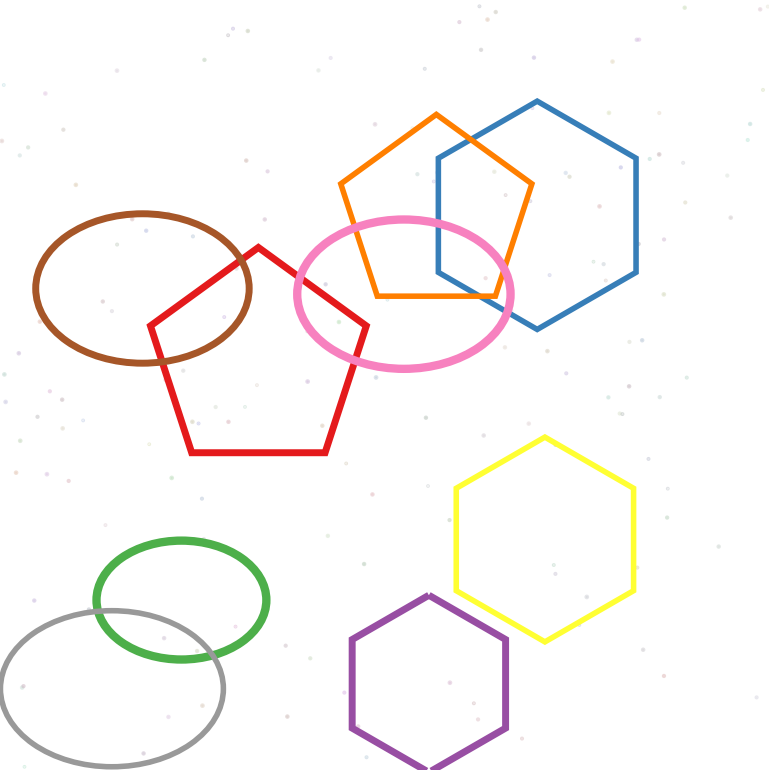[{"shape": "pentagon", "thickness": 2.5, "radius": 0.74, "center": [0.336, 0.531]}, {"shape": "hexagon", "thickness": 2, "radius": 0.74, "center": [0.698, 0.72]}, {"shape": "oval", "thickness": 3, "radius": 0.55, "center": [0.236, 0.221]}, {"shape": "hexagon", "thickness": 2.5, "radius": 0.58, "center": [0.557, 0.112]}, {"shape": "pentagon", "thickness": 2, "radius": 0.65, "center": [0.567, 0.721]}, {"shape": "hexagon", "thickness": 2, "radius": 0.66, "center": [0.708, 0.299]}, {"shape": "oval", "thickness": 2.5, "radius": 0.69, "center": [0.185, 0.625]}, {"shape": "oval", "thickness": 3, "radius": 0.69, "center": [0.525, 0.618]}, {"shape": "oval", "thickness": 2, "radius": 0.72, "center": [0.145, 0.106]}]